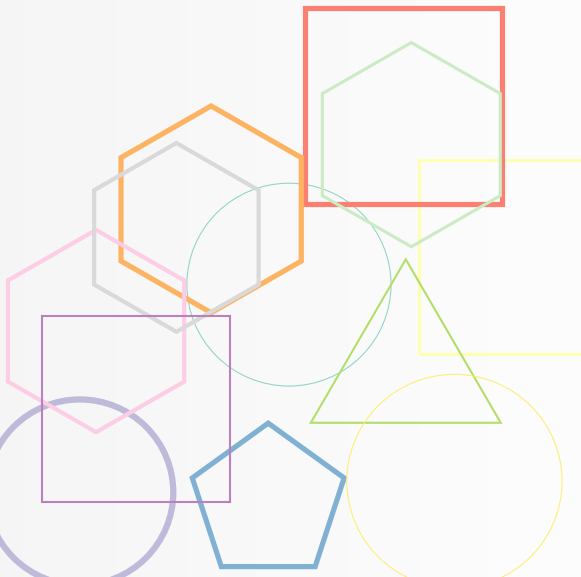[{"shape": "circle", "thickness": 0.5, "radius": 0.88, "center": [0.497, 0.506]}, {"shape": "square", "thickness": 1.5, "radius": 0.84, "center": [0.888, 0.554]}, {"shape": "circle", "thickness": 3, "radius": 0.8, "center": [0.137, 0.147]}, {"shape": "square", "thickness": 2.5, "radius": 0.85, "center": [0.694, 0.815]}, {"shape": "pentagon", "thickness": 2.5, "radius": 0.69, "center": [0.461, 0.129]}, {"shape": "hexagon", "thickness": 2.5, "radius": 0.9, "center": [0.363, 0.637]}, {"shape": "triangle", "thickness": 1, "radius": 0.94, "center": [0.698, 0.361]}, {"shape": "hexagon", "thickness": 2, "radius": 0.88, "center": [0.165, 0.426]}, {"shape": "hexagon", "thickness": 2, "radius": 0.82, "center": [0.303, 0.588]}, {"shape": "square", "thickness": 1, "radius": 0.81, "center": [0.234, 0.291]}, {"shape": "hexagon", "thickness": 1.5, "radius": 0.88, "center": [0.708, 0.749]}, {"shape": "circle", "thickness": 0.5, "radius": 0.93, "center": [0.782, 0.166]}]